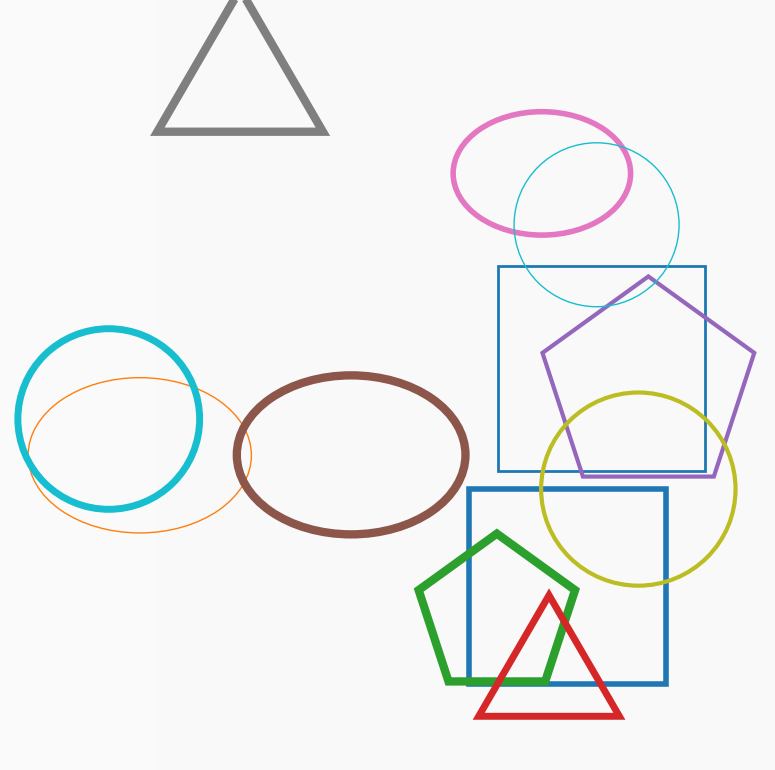[{"shape": "square", "thickness": 1, "radius": 0.67, "center": [0.776, 0.521]}, {"shape": "square", "thickness": 2, "radius": 0.63, "center": [0.732, 0.238]}, {"shape": "oval", "thickness": 0.5, "radius": 0.72, "center": [0.18, 0.409]}, {"shape": "pentagon", "thickness": 3, "radius": 0.53, "center": [0.641, 0.201]}, {"shape": "triangle", "thickness": 2.5, "radius": 0.52, "center": [0.708, 0.122]}, {"shape": "pentagon", "thickness": 1.5, "radius": 0.72, "center": [0.837, 0.497]}, {"shape": "oval", "thickness": 3, "radius": 0.74, "center": [0.453, 0.409]}, {"shape": "oval", "thickness": 2, "radius": 0.57, "center": [0.699, 0.775]}, {"shape": "triangle", "thickness": 3, "radius": 0.62, "center": [0.31, 0.891]}, {"shape": "circle", "thickness": 1.5, "radius": 0.63, "center": [0.824, 0.365]}, {"shape": "circle", "thickness": 2.5, "radius": 0.59, "center": [0.14, 0.456]}, {"shape": "circle", "thickness": 0.5, "radius": 0.53, "center": [0.77, 0.708]}]